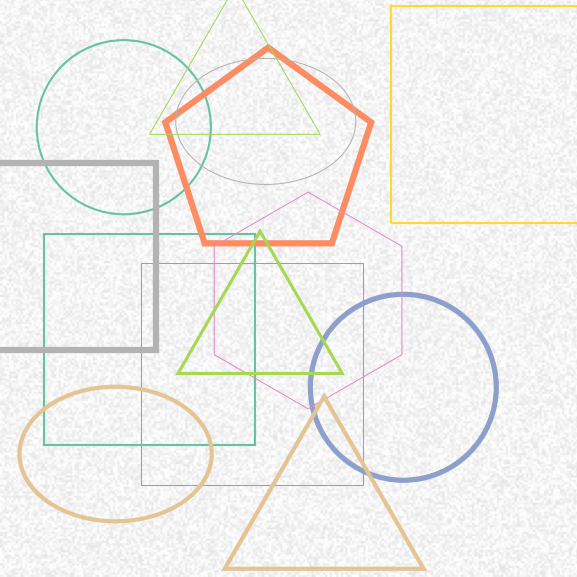[{"shape": "circle", "thickness": 1, "radius": 0.75, "center": [0.214, 0.779]}, {"shape": "square", "thickness": 1, "radius": 0.91, "center": [0.259, 0.412]}, {"shape": "pentagon", "thickness": 3, "radius": 0.94, "center": [0.465, 0.729]}, {"shape": "square", "thickness": 0.5, "radius": 0.96, "center": [0.437, 0.351]}, {"shape": "circle", "thickness": 2.5, "radius": 0.81, "center": [0.698, 0.329]}, {"shape": "hexagon", "thickness": 0.5, "radius": 0.94, "center": [0.533, 0.479]}, {"shape": "triangle", "thickness": 1.5, "radius": 0.82, "center": [0.45, 0.435]}, {"shape": "triangle", "thickness": 0.5, "radius": 0.85, "center": [0.407, 0.852]}, {"shape": "square", "thickness": 1, "radius": 0.94, "center": [0.865, 0.801]}, {"shape": "oval", "thickness": 2, "radius": 0.83, "center": [0.2, 0.213]}, {"shape": "triangle", "thickness": 2, "radius": 0.99, "center": [0.561, 0.114]}, {"shape": "oval", "thickness": 0.5, "radius": 0.78, "center": [0.46, 0.789]}, {"shape": "square", "thickness": 3, "radius": 0.81, "center": [0.108, 0.555]}]